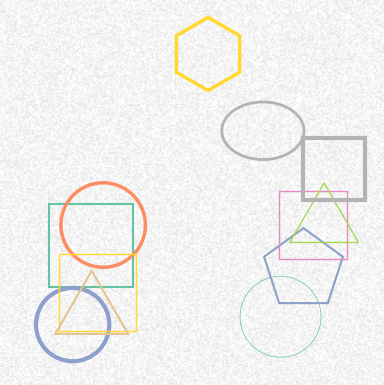[{"shape": "circle", "thickness": 0.5, "radius": 0.53, "center": [0.729, 0.177]}, {"shape": "square", "thickness": 1.5, "radius": 0.54, "center": [0.236, 0.362]}, {"shape": "circle", "thickness": 2.5, "radius": 0.55, "center": [0.268, 0.415]}, {"shape": "pentagon", "thickness": 1.5, "radius": 0.54, "center": [0.788, 0.3]}, {"shape": "circle", "thickness": 3, "radius": 0.48, "center": [0.189, 0.157]}, {"shape": "square", "thickness": 1, "radius": 0.44, "center": [0.813, 0.416]}, {"shape": "triangle", "thickness": 1, "radius": 0.52, "center": [0.842, 0.422]}, {"shape": "hexagon", "thickness": 2.5, "radius": 0.47, "center": [0.54, 0.86]}, {"shape": "square", "thickness": 1, "radius": 0.5, "center": [0.254, 0.24]}, {"shape": "triangle", "thickness": 1.5, "radius": 0.55, "center": [0.238, 0.187]}, {"shape": "square", "thickness": 3, "radius": 0.4, "center": [0.867, 0.561]}, {"shape": "oval", "thickness": 2, "radius": 0.53, "center": [0.683, 0.66]}]